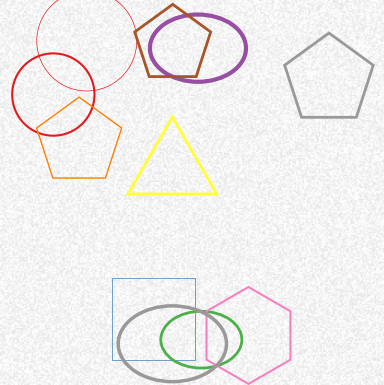[{"shape": "circle", "thickness": 0.5, "radius": 0.65, "center": [0.225, 0.894]}, {"shape": "circle", "thickness": 1.5, "radius": 0.53, "center": [0.139, 0.754]}, {"shape": "square", "thickness": 0.5, "radius": 0.53, "center": [0.399, 0.171]}, {"shape": "oval", "thickness": 2, "radius": 0.53, "center": [0.523, 0.118]}, {"shape": "oval", "thickness": 3, "radius": 0.62, "center": [0.514, 0.875]}, {"shape": "pentagon", "thickness": 1, "radius": 0.58, "center": [0.206, 0.632]}, {"shape": "triangle", "thickness": 2, "radius": 0.67, "center": [0.448, 0.563]}, {"shape": "pentagon", "thickness": 2, "radius": 0.52, "center": [0.449, 0.885]}, {"shape": "hexagon", "thickness": 1.5, "radius": 0.63, "center": [0.645, 0.129]}, {"shape": "pentagon", "thickness": 2, "radius": 0.6, "center": [0.854, 0.793]}, {"shape": "oval", "thickness": 2.5, "radius": 0.7, "center": [0.448, 0.107]}]